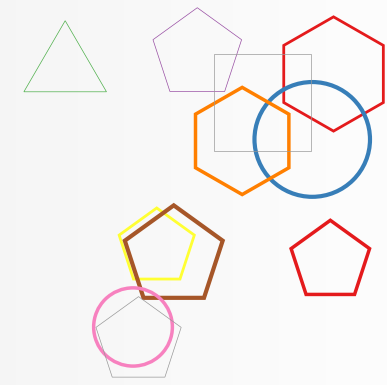[{"shape": "pentagon", "thickness": 2.5, "radius": 0.53, "center": [0.852, 0.321]}, {"shape": "hexagon", "thickness": 2, "radius": 0.74, "center": [0.861, 0.808]}, {"shape": "circle", "thickness": 3, "radius": 0.75, "center": [0.806, 0.638]}, {"shape": "triangle", "thickness": 0.5, "radius": 0.62, "center": [0.168, 0.823]}, {"shape": "pentagon", "thickness": 0.5, "radius": 0.6, "center": [0.509, 0.86]}, {"shape": "hexagon", "thickness": 2.5, "radius": 0.7, "center": [0.625, 0.634]}, {"shape": "pentagon", "thickness": 2, "radius": 0.51, "center": [0.404, 0.358]}, {"shape": "pentagon", "thickness": 3, "radius": 0.66, "center": [0.448, 0.334]}, {"shape": "circle", "thickness": 2.5, "radius": 0.51, "center": [0.343, 0.151]}, {"shape": "pentagon", "thickness": 0.5, "radius": 0.58, "center": [0.358, 0.114]}, {"shape": "square", "thickness": 0.5, "radius": 0.63, "center": [0.677, 0.733]}]